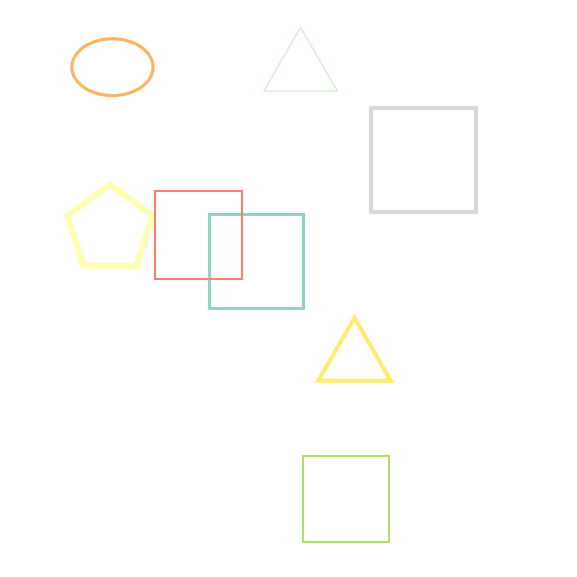[{"shape": "square", "thickness": 1.5, "radius": 0.41, "center": [0.443, 0.547]}, {"shape": "pentagon", "thickness": 3, "radius": 0.39, "center": [0.19, 0.602]}, {"shape": "square", "thickness": 1, "radius": 0.38, "center": [0.344, 0.592]}, {"shape": "oval", "thickness": 1.5, "radius": 0.35, "center": [0.195, 0.883]}, {"shape": "square", "thickness": 1, "radius": 0.37, "center": [0.599, 0.135]}, {"shape": "square", "thickness": 2, "radius": 0.45, "center": [0.733, 0.722]}, {"shape": "triangle", "thickness": 0.5, "radius": 0.37, "center": [0.52, 0.878]}, {"shape": "triangle", "thickness": 2, "radius": 0.36, "center": [0.614, 0.376]}]